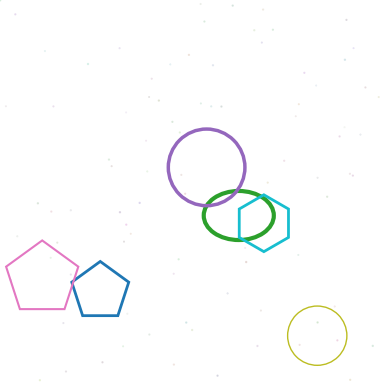[{"shape": "pentagon", "thickness": 2, "radius": 0.39, "center": [0.26, 0.243]}, {"shape": "oval", "thickness": 3, "radius": 0.46, "center": [0.62, 0.44]}, {"shape": "circle", "thickness": 2.5, "radius": 0.5, "center": [0.537, 0.565]}, {"shape": "pentagon", "thickness": 1.5, "radius": 0.49, "center": [0.11, 0.277]}, {"shape": "circle", "thickness": 1, "radius": 0.38, "center": [0.824, 0.128]}, {"shape": "hexagon", "thickness": 2, "radius": 0.37, "center": [0.685, 0.42]}]